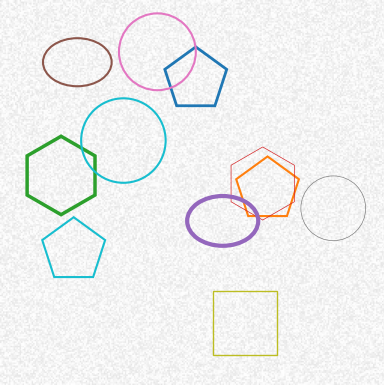[{"shape": "pentagon", "thickness": 2, "radius": 0.42, "center": [0.508, 0.794]}, {"shape": "pentagon", "thickness": 1.5, "radius": 0.43, "center": [0.695, 0.508]}, {"shape": "hexagon", "thickness": 2.5, "radius": 0.51, "center": [0.159, 0.544]}, {"shape": "hexagon", "thickness": 0.5, "radius": 0.47, "center": [0.682, 0.523]}, {"shape": "oval", "thickness": 3, "radius": 0.46, "center": [0.578, 0.426]}, {"shape": "oval", "thickness": 1.5, "radius": 0.45, "center": [0.201, 0.838]}, {"shape": "circle", "thickness": 1.5, "radius": 0.5, "center": [0.409, 0.865]}, {"shape": "circle", "thickness": 0.5, "radius": 0.42, "center": [0.866, 0.459]}, {"shape": "square", "thickness": 1, "radius": 0.42, "center": [0.636, 0.162]}, {"shape": "circle", "thickness": 1.5, "radius": 0.55, "center": [0.321, 0.635]}, {"shape": "pentagon", "thickness": 1.5, "radius": 0.43, "center": [0.191, 0.35]}]